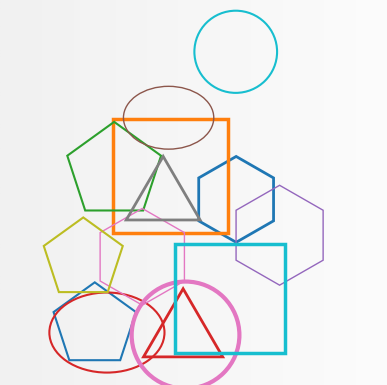[{"shape": "hexagon", "thickness": 2, "radius": 0.56, "center": [0.609, 0.482]}, {"shape": "pentagon", "thickness": 1.5, "radius": 0.56, "center": [0.245, 0.155]}, {"shape": "square", "thickness": 2.5, "radius": 0.74, "center": [0.441, 0.542]}, {"shape": "pentagon", "thickness": 1.5, "radius": 0.64, "center": [0.295, 0.556]}, {"shape": "oval", "thickness": 1.5, "radius": 0.74, "center": [0.276, 0.136]}, {"shape": "triangle", "thickness": 2, "radius": 0.59, "center": [0.473, 0.132]}, {"shape": "hexagon", "thickness": 1, "radius": 0.65, "center": [0.722, 0.389]}, {"shape": "oval", "thickness": 1, "radius": 0.58, "center": [0.435, 0.694]}, {"shape": "hexagon", "thickness": 1, "radius": 0.63, "center": [0.367, 0.333]}, {"shape": "circle", "thickness": 3, "radius": 0.7, "center": [0.479, 0.13]}, {"shape": "triangle", "thickness": 2, "radius": 0.55, "center": [0.421, 0.484]}, {"shape": "pentagon", "thickness": 1.5, "radius": 0.54, "center": [0.215, 0.328]}, {"shape": "square", "thickness": 2.5, "radius": 0.71, "center": [0.593, 0.226]}, {"shape": "circle", "thickness": 1.5, "radius": 0.53, "center": [0.608, 0.865]}]